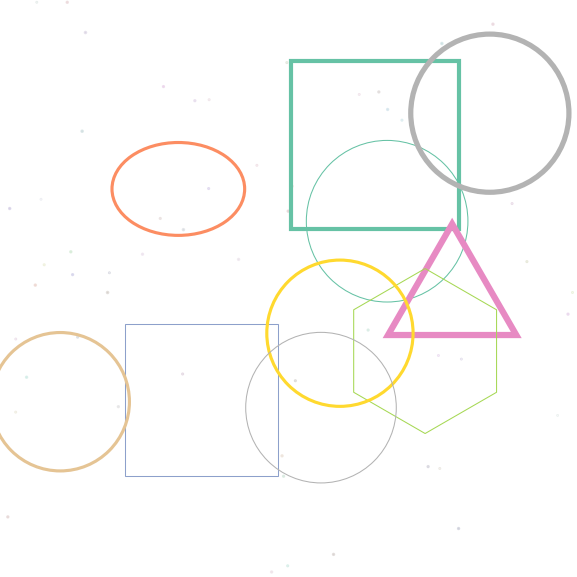[{"shape": "circle", "thickness": 0.5, "radius": 0.7, "center": [0.67, 0.616]}, {"shape": "square", "thickness": 2, "radius": 0.73, "center": [0.649, 0.748]}, {"shape": "oval", "thickness": 1.5, "radius": 0.57, "center": [0.309, 0.672]}, {"shape": "square", "thickness": 0.5, "radius": 0.66, "center": [0.348, 0.306]}, {"shape": "triangle", "thickness": 3, "radius": 0.64, "center": [0.783, 0.483]}, {"shape": "hexagon", "thickness": 0.5, "radius": 0.71, "center": [0.736, 0.391]}, {"shape": "circle", "thickness": 1.5, "radius": 0.63, "center": [0.589, 0.422]}, {"shape": "circle", "thickness": 1.5, "radius": 0.6, "center": [0.104, 0.304]}, {"shape": "circle", "thickness": 0.5, "radius": 0.65, "center": [0.556, 0.293]}, {"shape": "circle", "thickness": 2.5, "radius": 0.68, "center": [0.848, 0.803]}]